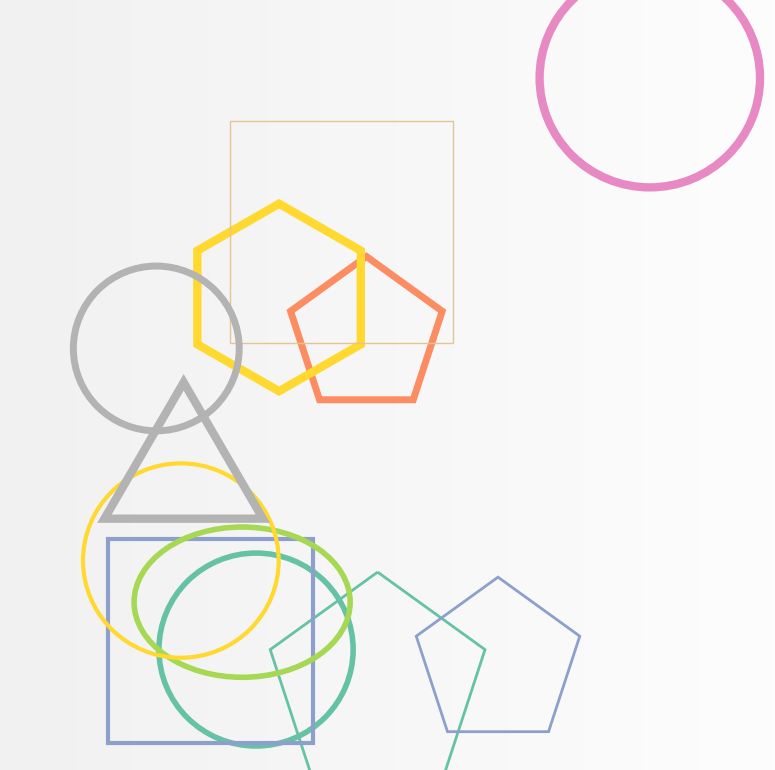[{"shape": "circle", "thickness": 2, "radius": 0.63, "center": [0.33, 0.156]}, {"shape": "pentagon", "thickness": 1, "radius": 0.73, "center": [0.487, 0.111]}, {"shape": "pentagon", "thickness": 2.5, "radius": 0.51, "center": [0.473, 0.564]}, {"shape": "square", "thickness": 1.5, "radius": 0.66, "center": [0.272, 0.168]}, {"shape": "pentagon", "thickness": 1, "radius": 0.55, "center": [0.643, 0.14]}, {"shape": "circle", "thickness": 3, "radius": 0.71, "center": [0.838, 0.899]}, {"shape": "oval", "thickness": 2, "radius": 0.7, "center": [0.312, 0.218]}, {"shape": "circle", "thickness": 1.5, "radius": 0.63, "center": [0.233, 0.272]}, {"shape": "hexagon", "thickness": 3, "radius": 0.61, "center": [0.36, 0.614]}, {"shape": "square", "thickness": 0.5, "radius": 0.72, "center": [0.441, 0.698]}, {"shape": "triangle", "thickness": 3, "radius": 0.59, "center": [0.237, 0.385]}, {"shape": "circle", "thickness": 2.5, "radius": 0.54, "center": [0.202, 0.547]}]